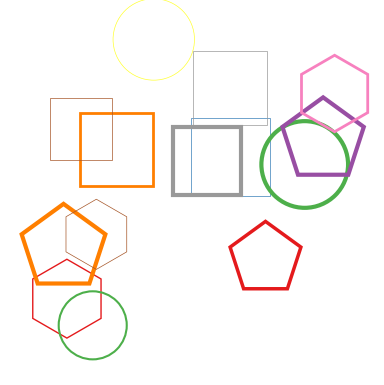[{"shape": "hexagon", "thickness": 1, "radius": 0.51, "center": [0.174, 0.224]}, {"shape": "pentagon", "thickness": 2.5, "radius": 0.48, "center": [0.69, 0.328]}, {"shape": "square", "thickness": 0.5, "radius": 0.51, "center": [0.599, 0.592]}, {"shape": "circle", "thickness": 3, "radius": 0.56, "center": [0.792, 0.573]}, {"shape": "circle", "thickness": 1.5, "radius": 0.44, "center": [0.241, 0.155]}, {"shape": "pentagon", "thickness": 3, "radius": 0.56, "center": [0.839, 0.636]}, {"shape": "pentagon", "thickness": 3, "radius": 0.57, "center": [0.165, 0.356]}, {"shape": "square", "thickness": 2, "radius": 0.48, "center": [0.303, 0.611]}, {"shape": "circle", "thickness": 0.5, "radius": 0.53, "center": [0.399, 0.898]}, {"shape": "hexagon", "thickness": 0.5, "radius": 0.46, "center": [0.25, 0.391]}, {"shape": "square", "thickness": 0.5, "radius": 0.4, "center": [0.211, 0.666]}, {"shape": "hexagon", "thickness": 2, "radius": 0.5, "center": [0.869, 0.757]}, {"shape": "square", "thickness": 0.5, "radius": 0.48, "center": [0.598, 0.771]}, {"shape": "square", "thickness": 3, "radius": 0.44, "center": [0.538, 0.581]}]